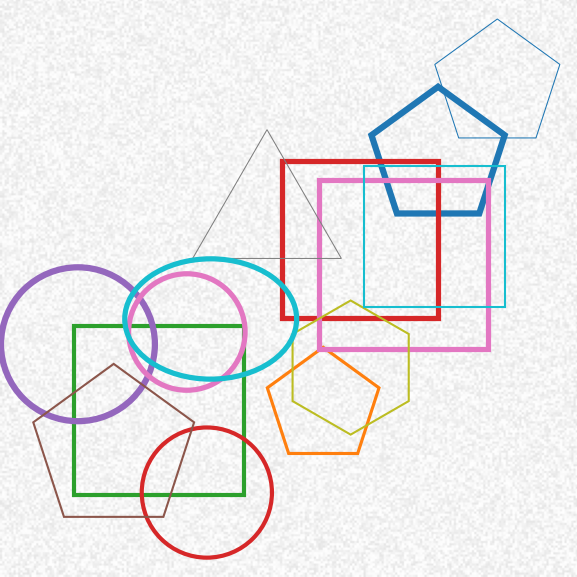[{"shape": "pentagon", "thickness": 0.5, "radius": 0.57, "center": [0.861, 0.852]}, {"shape": "pentagon", "thickness": 3, "radius": 0.61, "center": [0.759, 0.728]}, {"shape": "pentagon", "thickness": 1.5, "radius": 0.51, "center": [0.56, 0.296]}, {"shape": "square", "thickness": 2, "radius": 0.73, "center": [0.275, 0.288]}, {"shape": "circle", "thickness": 2, "radius": 0.56, "center": [0.358, 0.146]}, {"shape": "square", "thickness": 2.5, "radius": 0.68, "center": [0.623, 0.585]}, {"shape": "circle", "thickness": 3, "radius": 0.67, "center": [0.135, 0.403]}, {"shape": "pentagon", "thickness": 1, "radius": 0.73, "center": [0.197, 0.223]}, {"shape": "square", "thickness": 2.5, "radius": 0.73, "center": [0.699, 0.541]}, {"shape": "circle", "thickness": 2.5, "radius": 0.5, "center": [0.324, 0.424]}, {"shape": "triangle", "thickness": 0.5, "radius": 0.74, "center": [0.462, 0.626]}, {"shape": "hexagon", "thickness": 1, "radius": 0.58, "center": [0.607, 0.363]}, {"shape": "oval", "thickness": 2.5, "radius": 0.74, "center": [0.365, 0.447]}, {"shape": "square", "thickness": 1, "radius": 0.61, "center": [0.752, 0.59]}]